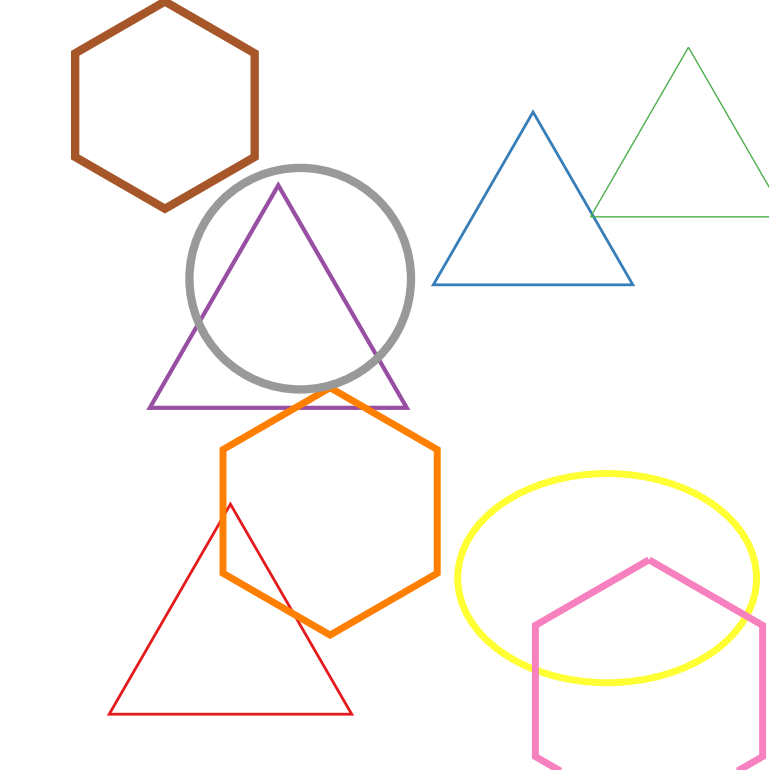[{"shape": "triangle", "thickness": 1, "radius": 0.91, "center": [0.299, 0.163]}, {"shape": "triangle", "thickness": 1, "radius": 0.75, "center": [0.692, 0.705]}, {"shape": "triangle", "thickness": 0.5, "radius": 0.73, "center": [0.894, 0.792]}, {"shape": "triangle", "thickness": 1.5, "radius": 0.96, "center": [0.361, 0.567]}, {"shape": "hexagon", "thickness": 2.5, "radius": 0.8, "center": [0.429, 0.336]}, {"shape": "oval", "thickness": 2.5, "radius": 0.97, "center": [0.788, 0.249]}, {"shape": "hexagon", "thickness": 3, "radius": 0.67, "center": [0.214, 0.863]}, {"shape": "hexagon", "thickness": 2.5, "radius": 0.85, "center": [0.843, 0.103]}, {"shape": "circle", "thickness": 3, "radius": 0.72, "center": [0.39, 0.638]}]